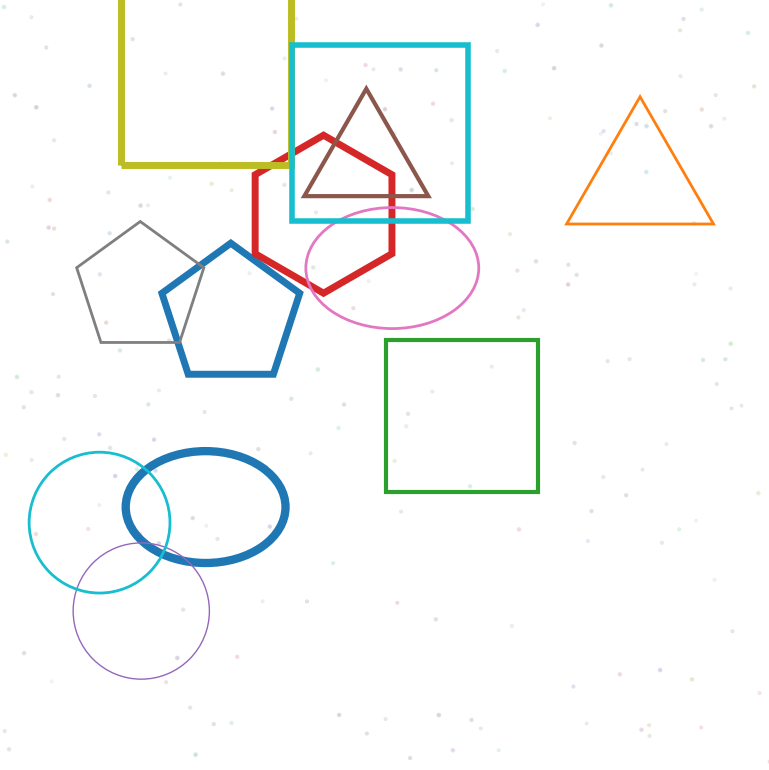[{"shape": "oval", "thickness": 3, "radius": 0.52, "center": [0.267, 0.341]}, {"shape": "pentagon", "thickness": 2.5, "radius": 0.47, "center": [0.3, 0.59]}, {"shape": "triangle", "thickness": 1, "radius": 0.55, "center": [0.831, 0.764]}, {"shape": "square", "thickness": 1.5, "radius": 0.49, "center": [0.6, 0.46]}, {"shape": "hexagon", "thickness": 2.5, "radius": 0.51, "center": [0.42, 0.722]}, {"shape": "circle", "thickness": 0.5, "radius": 0.44, "center": [0.183, 0.206]}, {"shape": "triangle", "thickness": 1.5, "radius": 0.46, "center": [0.476, 0.792]}, {"shape": "oval", "thickness": 1, "radius": 0.56, "center": [0.509, 0.652]}, {"shape": "pentagon", "thickness": 1, "radius": 0.43, "center": [0.182, 0.625]}, {"shape": "square", "thickness": 2.5, "radius": 0.55, "center": [0.267, 0.896]}, {"shape": "circle", "thickness": 1, "radius": 0.46, "center": [0.129, 0.321]}, {"shape": "square", "thickness": 2, "radius": 0.57, "center": [0.494, 0.827]}]